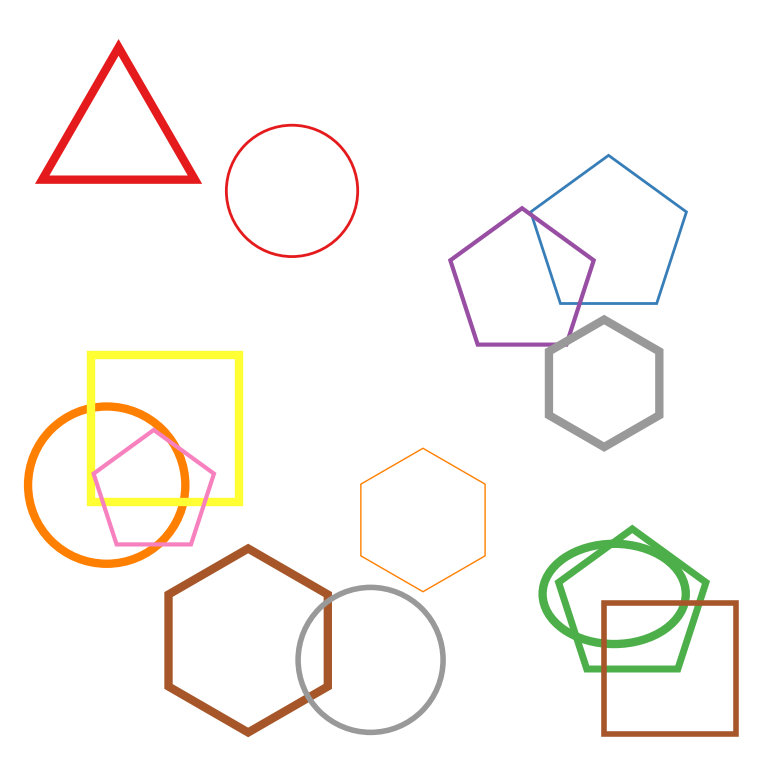[{"shape": "triangle", "thickness": 3, "radius": 0.57, "center": [0.154, 0.824]}, {"shape": "circle", "thickness": 1, "radius": 0.43, "center": [0.379, 0.752]}, {"shape": "pentagon", "thickness": 1, "radius": 0.53, "center": [0.79, 0.692]}, {"shape": "pentagon", "thickness": 2.5, "radius": 0.5, "center": [0.821, 0.213]}, {"shape": "oval", "thickness": 3, "radius": 0.46, "center": [0.798, 0.229]}, {"shape": "pentagon", "thickness": 1.5, "radius": 0.49, "center": [0.678, 0.632]}, {"shape": "circle", "thickness": 3, "radius": 0.51, "center": [0.139, 0.37]}, {"shape": "hexagon", "thickness": 0.5, "radius": 0.47, "center": [0.549, 0.325]}, {"shape": "square", "thickness": 3, "radius": 0.48, "center": [0.214, 0.444]}, {"shape": "square", "thickness": 2, "radius": 0.43, "center": [0.87, 0.132]}, {"shape": "hexagon", "thickness": 3, "radius": 0.6, "center": [0.322, 0.168]}, {"shape": "pentagon", "thickness": 1.5, "radius": 0.41, "center": [0.2, 0.359]}, {"shape": "circle", "thickness": 2, "radius": 0.47, "center": [0.481, 0.143]}, {"shape": "hexagon", "thickness": 3, "radius": 0.41, "center": [0.785, 0.502]}]